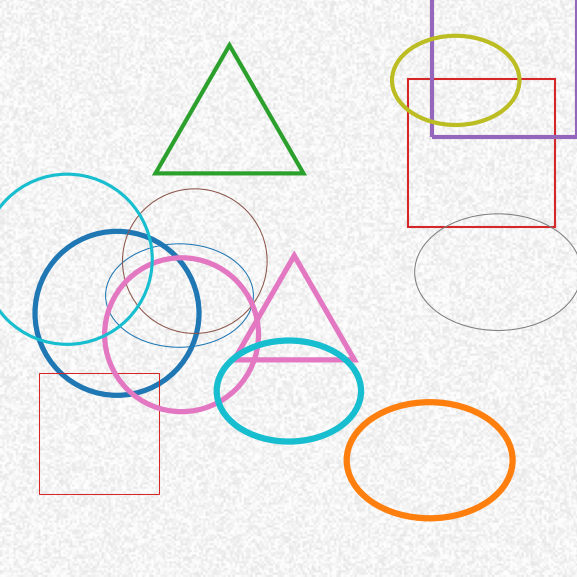[{"shape": "oval", "thickness": 0.5, "radius": 0.64, "center": [0.311, 0.487]}, {"shape": "circle", "thickness": 2.5, "radius": 0.71, "center": [0.203, 0.457]}, {"shape": "oval", "thickness": 3, "radius": 0.72, "center": [0.744, 0.202]}, {"shape": "triangle", "thickness": 2, "radius": 0.74, "center": [0.397, 0.773]}, {"shape": "square", "thickness": 0.5, "radius": 0.52, "center": [0.171, 0.248]}, {"shape": "square", "thickness": 1, "radius": 0.64, "center": [0.834, 0.734]}, {"shape": "square", "thickness": 2, "radius": 0.63, "center": [0.873, 0.888]}, {"shape": "circle", "thickness": 0.5, "radius": 0.63, "center": [0.337, 0.547]}, {"shape": "circle", "thickness": 2.5, "radius": 0.67, "center": [0.314, 0.42]}, {"shape": "triangle", "thickness": 2.5, "radius": 0.6, "center": [0.51, 0.436]}, {"shape": "oval", "thickness": 0.5, "radius": 0.72, "center": [0.862, 0.528]}, {"shape": "oval", "thickness": 2, "radius": 0.55, "center": [0.789, 0.86]}, {"shape": "oval", "thickness": 3, "radius": 0.62, "center": [0.5, 0.322]}, {"shape": "circle", "thickness": 1.5, "radius": 0.74, "center": [0.116, 0.55]}]